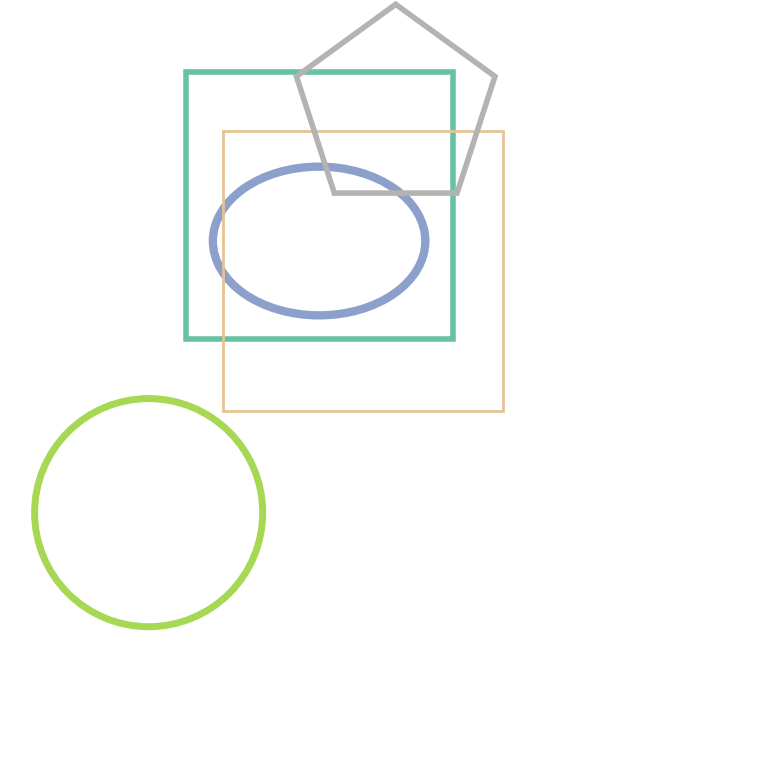[{"shape": "square", "thickness": 2, "radius": 0.87, "center": [0.415, 0.733]}, {"shape": "oval", "thickness": 3, "radius": 0.69, "center": [0.414, 0.687]}, {"shape": "circle", "thickness": 2.5, "radius": 0.74, "center": [0.193, 0.334]}, {"shape": "square", "thickness": 1, "radius": 0.91, "center": [0.471, 0.648]}, {"shape": "pentagon", "thickness": 2, "radius": 0.68, "center": [0.514, 0.859]}]